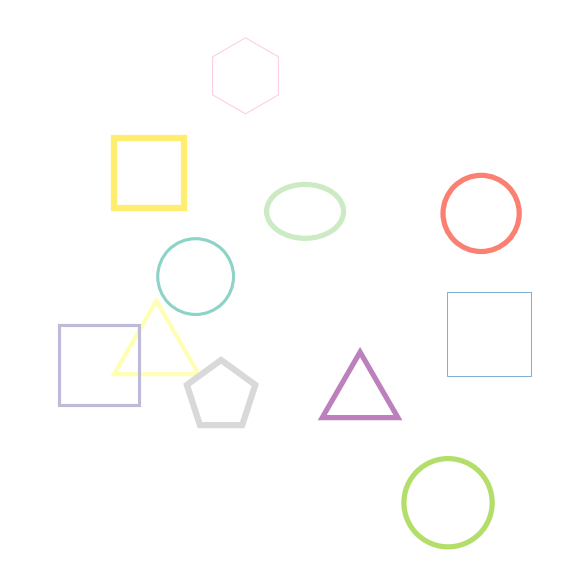[{"shape": "circle", "thickness": 1.5, "radius": 0.33, "center": [0.339, 0.52]}, {"shape": "triangle", "thickness": 2, "radius": 0.42, "center": [0.271, 0.393]}, {"shape": "square", "thickness": 1.5, "radius": 0.35, "center": [0.171, 0.367]}, {"shape": "circle", "thickness": 2.5, "radius": 0.33, "center": [0.833, 0.63]}, {"shape": "square", "thickness": 0.5, "radius": 0.37, "center": [0.846, 0.42]}, {"shape": "circle", "thickness": 2.5, "radius": 0.38, "center": [0.776, 0.129]}, {"shape": "hexagon", "thickness": 0.5, "radius": 0.33, "center": [0.425, 0.868]}, {"shape": "pentagon", "thickness": 3, "radius": 0.31, "center": [0.383, 0.313]}, {"shape": "triangle", "thickness": 2.5, "radius": 0.38, "center": [0.624, 0.314]}, {"shape": "oval", "thickness": 2.5, "radius": 0.33, "center": [0.528, 0.633]}, {"shape": "square", "thickness": 3, "radius": 0.3, "center": [0.257, 0.7]}]